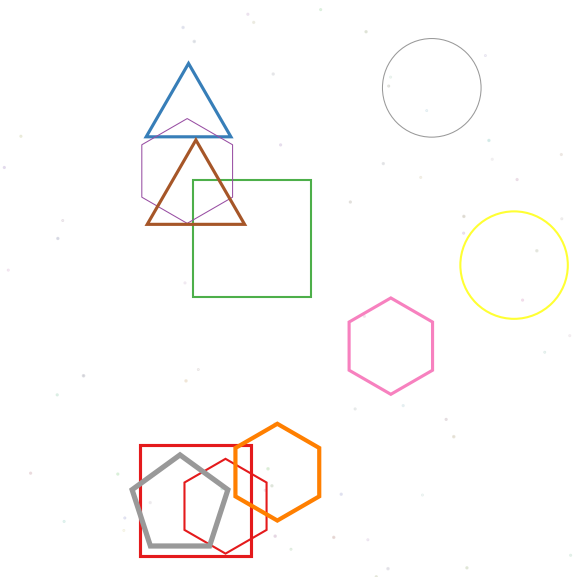[{"shape": "hexagon", "thickness": 1, "radius": 0.41, "center": [0.391, 0.123]}, {"shape": "square", "thickness": 1.5, "radius": 0.48, "center": [0.338, 0.132]}, {"shape": "triangle", "thickness": 1.5, "radius": 0.42, "center": [0.326, 0.805]}, {"shape": "square", "thickness": 1, "radius": 0.51, "center": [0.437, 0.586]}, {"shape": "hexagon", "thickness": 0.5, "radius": 0.45, "center": [0.324, 0.703]}, {"shape": "hexagon", "thickness": 2, "radius": 0.42, "center": [0.48, 0.182]}, {"shape": "circle", "thickness": 1, "radius": 0.47, "center": [0.89, 0.54]}, {"shape": "triangle", "thickness": 1.5, "radius": 0.49, "center": [0.339, 0.659]}, {"shape": "hexagon", "thickness": 1.5, "radius": 0.42, "center": [0.677, 0.4]}, {"shape": "circle", "thickness": 0.5, "radius": 0.43, "center": [0.748, 0.847]}, {"shape": "pentagon", "thickness": 2.5, "radius": 0.44, "center": [0.312, 0.124]}]